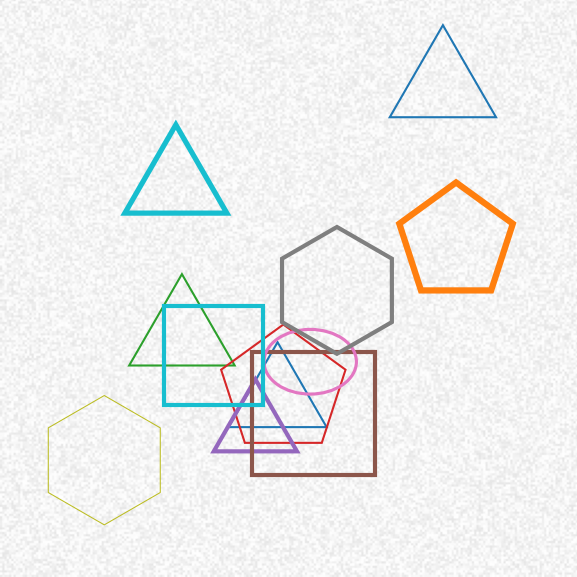[{"shape": "triangle", "thickness": 1, "radius": 0.49, "center": [0.481, 0.309]}, {"shape": "triangle", "thickness": 1, "radius": 0.53, "center": [0.767, 0.849]}, {"shape": "pentagon", "thickness": 3, "radius": 0.52, "center": [0.79, 0.58]}, {"shape": "triangle", "thickness": 1, "radius": 0.53, "center": [0.315, 0.419]}, {"shape": "pentagon", "thickness": 1, "radius": 0.57, "center": [0.491, 0.324]}, {"shape": "triangle", "thickness": 2, "radius": 0.42, "center": [0.442, 0.259]}, {"shape": "square", "thickness": 2, "radius": 0.53, "center": [0.542, 0.284]}, {"shape": "oval", "thickness": 1.5, "radius": 0.4, "center": [0.537, 0.373]}, {"shape": "hexagon", "thickness": 2, "radius": 0.55, "center": [0.583, 0.496]}, {"shape": "hexagon", "thickness": 0.5, "radius": 0.56, "center": [0.181, 0.202]}, {"shape": "square", "thickness": 2, "radius": 0.43, "center": [0.369, 0.383]}, {"shape": "triangle", "thickness": 2.5, "radius": 0.51, "center": [0.304, 0.681]}]